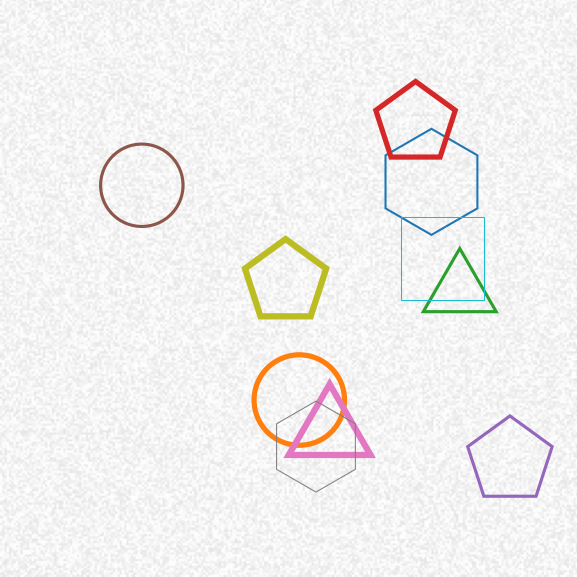[{"shape": "hexagon", "thickness": 1, "radius": 0.46, "center": [0.747, 0.684]}, {"shape": "circle", "thickness": 2.5, "radius": 0.39, "center": [0.518, 0.306]}, {"shape": "triangle", "thickness": 1.5, "radius": 0.36, "center": [0.796, 0.496]}, {"shape": "pentagon", "thickness": 2.5, "radius": 0.36, "center": [0.72, 0.786]}, {"shape": "pentagon", "thickness": 1.5, "radius": 0.38, "center": [0.883, 0.202]}, {"shape": "circle", "thickness": 1.5, "radius": 0.36, "center": [0.246, 0.678]}, {"shape": "triangle", "thickness": 3, "radius": 0.41, "center": [0.571, 0.252]}, {"shape": "hexagon", "thickness": 0.5, "radius": 0.39, "center": [0.547, 0.226]}, {"shape": "pentagon", "thickness": 3, "radius": 0.37, "center": [0.494, 0.511]}, {"shape": "square", "thickness": 0.5, "radius": 0.36, "center": [0.766, 0.551]}]